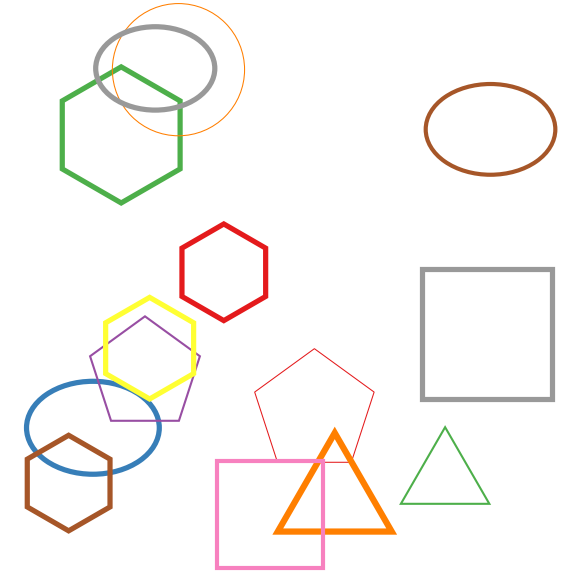[{"shape": "hexagon", "thickness": 2.5, "radius": 0.42, "center": [0.388, 0.528]}, {"shape": "pentagon", "thickness": 0.5, "radius": 0.54, "center": [0.544, 0.287]}, {"shape": "oval", "thickness": 2.5, "radius": 0.57, "center": [0.161, 0.258]}, {"shape": "hexagon", "thickness": 2.5, "radius": 0.59, "center": [0.21, 0.766]}, {"shape": "triangle", "thickness": 1, "radius": 0.44, "center": [0.771, 0.171]}, {"shape": "pentagon", "thickness": 1, "radius": 0.5, "center": [0.251, 0.351]}, {"shape": "triangle", "thickness": 3, "radius": 0.57, "center": [0.58, 0.136]}, {"shape": "circle", "thickness": 0.5, "radius": 0.57, "center": [0.309, 0.878]}, {"shape": "hexagon", "thickness": 2.5, "radius": 0.44, "center": [0.259, 0.396]}, {"shape": "oval", "thickness": 2, "radius": 0.56, "center": [0.849, 0.775]}, {"shape": "hexagon", "thickness": 2.5, "radius": 0.41, "center": [0.119, 0.163]}, {"shape": "square", "thickness": 2, "radius": 0.46, "center": [0.468, 0.108]}, {"shape": "square", "thickness": 2.5, "radius": 0.56, "center": [0.843, 0.421]}, {"shape": "oval", "thickness": 2.5, "radius": 0.52, "center": [0.269, 0.881]}]